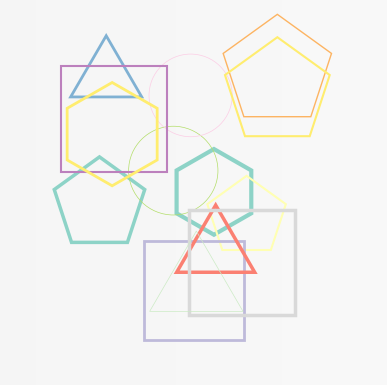[{"shape": "pentagon", "thickness": 2.5, "radius": 0.61, "center": [0.257, 0.47]}, {"shape": "hexagon", "thickness": 3, "radius": 0.56, "center": [0.552, 0.502]}, {"shape": "pentagon", "thickness": 1.5, "radius": 0.53, "center": [0.636, 0.437]}, {"shape": "square", "thickness": 2, "radius": 0.65, "center": [0.5, 0.246]}, {"shape": "triangle", "thickness": 2.5, "radius": 0.58, "center": [0.557, 0.351]}, {"shape": "triangle", "thickness": 2, "radius": 0.53, "center": [0.274, 0.801]}, {"shape": "pentagon", "thickness": 1, "radius": 0.73, "center": [0.716, 0.816]}, {"shape": "circle", "thickness": 0.5, "radius": 0.58, "center": [0.447, 0.557]}, {"shape": "circle", "thickness": 0.5, "radius": 0.54, "center": [0.492, 0.752]}, {"shape": "square", "thickness": 2.5, "radius": 0.68, "center": [0.625, 0.318]}, {"shape": "square", "thickness": 1.5, "radius": 0.68, "center": [0.293, 0.691]}, {"shape": "triangle", "thickness": 0.5, "radius": 0.7, "center": [0.507, 0.261]}, {"shape": "hexagon", "thickness": 2, "radius": 0.67, "center": [0.289, 0.652]}, {"shape": "pentagon", "thickness": 1.5, "radius": 0.71, "center": [0.716, 0.761]}]